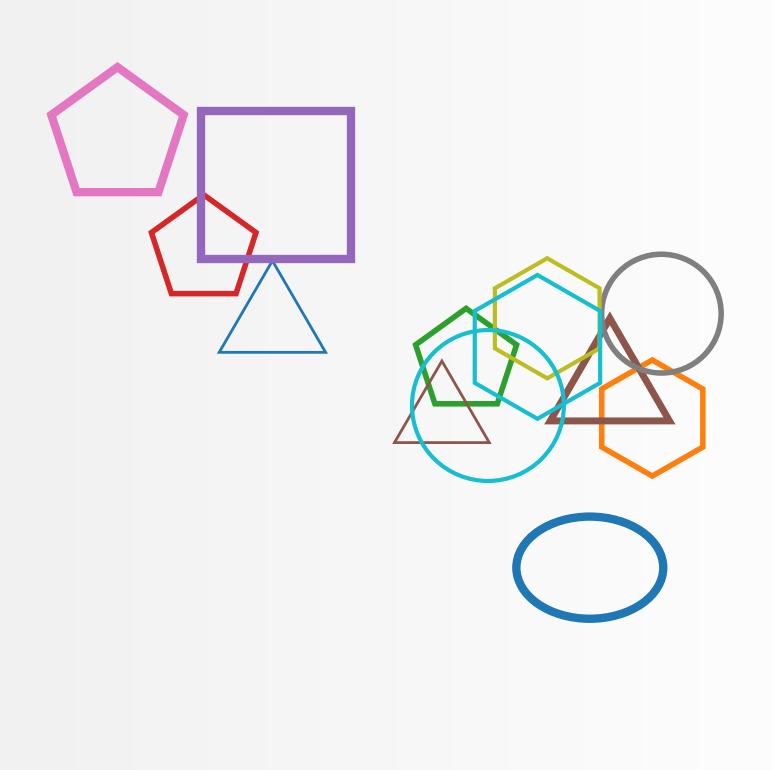[{"shape": "triangle", "thickness": 1, "radius": 0.4, "center": [0.351, 0.582]}, {"shape": "oval", "thickness": 3, "radius": 0.47, "center": [0.761, 0.263]}, {"shape": "hexagon", "thickness": 2, "radius": 0.38, "center": [0.842, 0.457]}, {"shape": "pentagon", "thickness": 2, "radius": 0.34, "center": [0.601, 0.531]}, {"shape": "pentagon", "thickness": 2, "radius": 0.35, "center": [0.263, 0.676]}, {"shape": "square", "thickness": 3, "radius": 0.48, "center": [0.356, 0.759]}, {"shape": "triangle", "thickness": 1, "radius": 0.35, "center": [0.57, 0.461]}, {"shape": "triangle", "thickness": 2.5, "radius": 0.44, "center": [0.787, 0.498]}, {"shape": "pentagon", "thickness": 3, "radius": 0.45, "center": [0.152, 0.823]}, {"shape": "circle", "thickness": 2, "radius": 0.39, "center": [0.853, 0.593]}, {"shape": "hexagon", "thickness": 1.5, "radius": 0.39, "center": [0.706, 0.587]}, {"shape": "circle", "thickness": 1.5, "radius": 0.49, "center": [0.63, 0.473]}, {"shape": "hexagon", "thickness": 1.5, "radius": 0.47, "center": [0.693, 0.549]}]